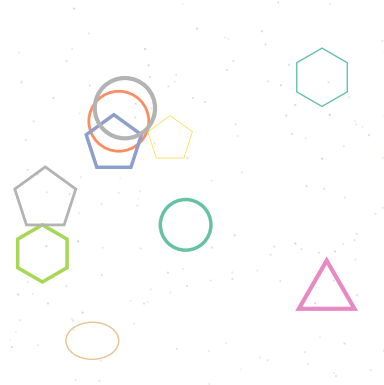[{"shape": "circle", "thickness": 2.5, "radius": 0.33, "center": [0.482, 0.416]}, {"shape": "hexagon", "thickness": 1, "radius": 0.38, "center": [0.836, 0.799]}, {"shape": "circle", "thickness": 2, "radius": 0.39, "center": [0.309, 0.685]}, {"shape": "pentagon", "thickness": 2.5, "radius": 0.38, "center": [0.296, 0.627]}, {"shape": "triangle", "thickness": 3, "radius": 0.42, "center": [0.848, 0.24]}, {"shape": "hexagon", "thickness": 2.5, "radius": 0.37, "center": [0.11, 0.342]}, {"shape": "pentagon", "thickness": 0.5, "radius": 0.3, "center": [0.442, 0.639]}, {"shape": "oval", "thickness": 1, "radius": 0.34, "center": [0.24, 0.115]}, {"shape": "circle", "thickness": 3, "radius": 0.39, "center": [0.324, 0.719]}, {"shape": "pentagon", "thickness": 2, "radius": 0.42, "center": [0.118, 0.483]}]